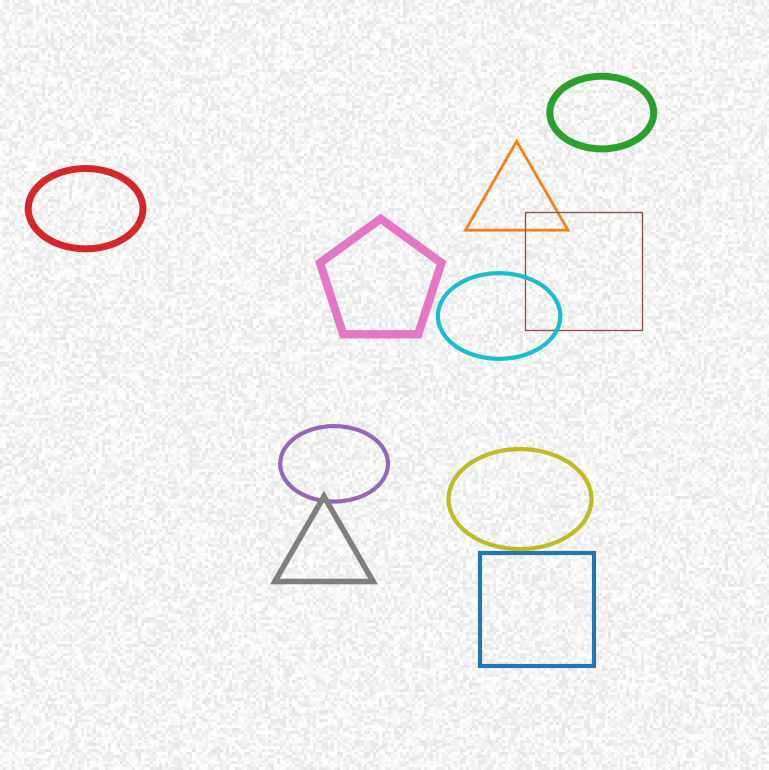[{"shape": "square", "thickness": 1.5, "radius": 0.37, "center": [0.698, 0.208]}, {"shape": "triangle", "thickness": 1, "radius": 0.38, "center": [0.671, 0.74]}, {"shape": "oval", "thickness": 2.5, "radius": 0.34, "center": [0.781, 0.854]}, {"shape": "oval", "thickness": 2.5, "radius": 0.37, "center": [0.111, 0.729]}, {"shape": "oval", "thickness": 1.5, "radius": 0.35, "center": [0.434, 0.398]}, {"shape": "square", "thickness": 0.5, "radius": 0.38, "center": [0.758, 0.648]}, {"shape": "pentagon", "thickness": 3, "radius": 0.41, "center": [0.494, 0.633]}, {"shape": "triangle", "thickness": 2, "radius": 0.37, "center": [0.421, 0.282]}, {"shape": "oval", "thickness": 1.5, "radius": 0.46, "center": [0.675, 0.352]}, {"shape": "oval", "thickness": 1.5, "radius": 0.4, "center": [0.648, 0.59]}]